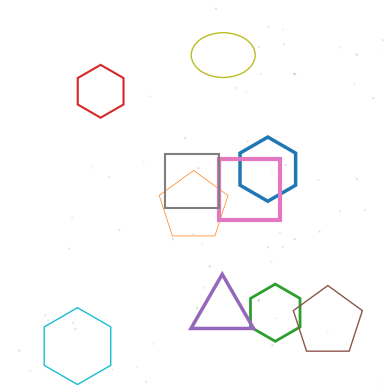[{"shape": "hexagon", "thickness": 2.5, "radius": 0.42, "center": [0.696, 0.561]}, {"shape": "pentagon", "thickness": 0.5, "radius": 0.47, "center": [0.503, 0.463]}, {"shape": "hexagon", "thickness": 2, "radius": 0.37, "center": [0.715, 0.188]}, {"shape": "hexagon", "thickness": 1.5, "radius": 0.34, "center": [0.261, 0.763]}, {"shape": "triangle", "thickness": 2.5, "radius": 0.47, "center": [0.577, 0.194]}, {"shape": "pentagon", "thickness": 1, "radius": 0.47, "center": [0.852, 0.164]}, {"shape": "square", "thickness": 3, "radius": 0.4, "center": [0.649, 0.508]}, {"shape": "square", "thickness": 1.5, "radius": 0.35, "center": [0.499, 0.53]}, {"shape": "oval", "thickness": 1, "radius": 0.42, "center": [0.58, 0.857]}, {"shape": "hexagon", "thickness": 1, "radius": 0.5, "center": [0.201, 0.101]}]